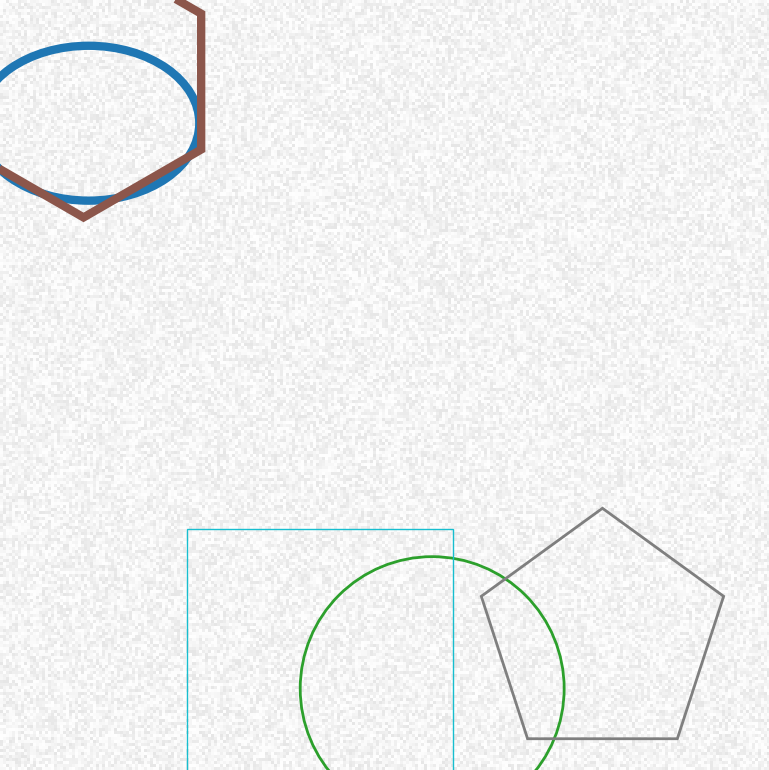[{"shape": "oval", "thickness": 3, "radius": 0.72, "center": [0.115, 0.84]}, {"shape": "circle", "thickness": 1, "radius": 0.86, "center": [0.561, 0.106]}, {"shape": "hexagon", "thickness": 3, "radius": 0.88, "center": [0.108, 0.894]}, {"shape": "pentagon", "thickness": 1, "radius": 0.83, "center": [0.782, 0.174]}, {"shape": "square", "thickness": 0.5, "radius": 0.87, "center": [0.416, 0.14]}]